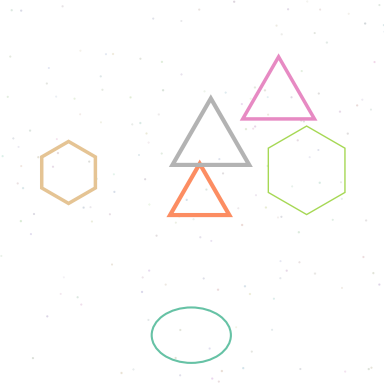[{"shape": "oval", "thickness": 1.5, "radius": 0.51, "center": [0.497, 0.129]}, {"shape": "triangle", "thickness": 3, "radius": 0.44, "center": [0.519, 0.486]}, {"shape": "triangle", "thickness": 2.5, "radius": 0.54, "center": [0.724, 0.745]}, {"shape": "hexagon", "thickness": 1, "radius": 0.57, "center": [0.796, 0.558]}, {"shape": "hexagon", "thickness": 2.5, "radius": 0.4, "center": [0.178, 0.552]}, {"shape": "triangle", "thickness": 3, "radius": 0.58, "center": [0.548, 0.629]}]